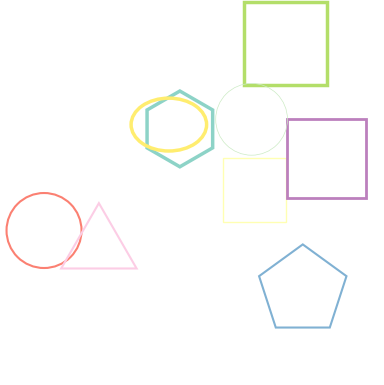[{"shape": "hexagon", "thickness": 2.5, "radius": 0.49, "center": [0.467, 0.665]}, {"shape": "square", "thickness": 1, "radius": 0.42, "center": [0.661, 0.507]}, {"shape": "circle", "thickness": 1.5, "radius": 0.49, "center": [0.114, 0.401]}, {"shape": "pentagon", "thickness": 1.5, "radius": 0.6, "center": [0.786, 0.246]}, {"shape": "square", "thickness": 2.5, "radius": 0.54, "center": [0.741, 0.887]}, {"shape": "triangle", "thickness": 1.5, "radius": 0.57, "center": [0.257, 0.359]}, {"shape": "square", "thickness": 2, "radius": 0.51, "center": [0.849, 0.589]}, {"shape": "circle", "thickness": 0.5, "radius": 0.47, "center": [0.653, 0.69]}, {"shape": "oval", "thickness": 2.5, "radius": 0.49, "center": [0.439, 0.676]}]